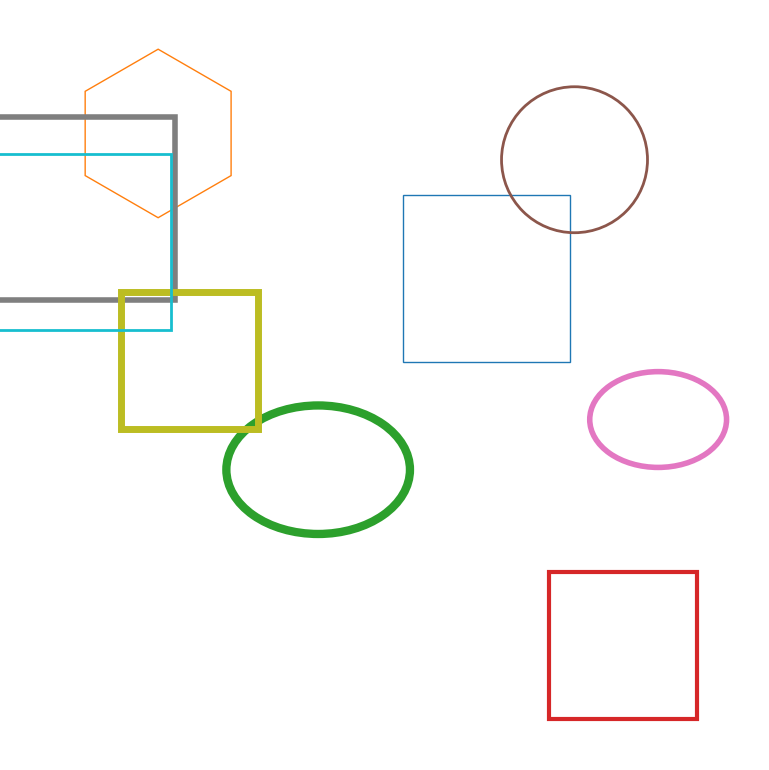[{"shape": "square", "thickness": 0.5, "radius": 0.54, "center": [0.632, 0.638]}, {"shape": "hexagon", "thickness": 0.5, "radius": 0.55, "center": [0.205, 0.827]}, {"shape": "oval", "thickness": 3, "radius": 0.6, "center": [0.413, 0.39]}, {"shape": "square", "thickness": 1.5, "radius": 0.48, "center": [0.809, 0.161]}, {"shape": "circle", "thickness": 1, "radius": 0.47, "center": [0.746, 0.793]}, {"shape": "oval", "thickness": 2, "radius": 0.44, "center": [0.855, 0.455]}, {"shape": "square", "thickness": 2, "radius": 0.59, "center": [0.108, 0.729]}, {"shape": "square", "thickness": 2.5, "radius": 0.44, "center": [0.246, 0.532]}, {"shape": "square", "thickness": 1, "radius": 0.57, "center": [0.109, 0.686]}]